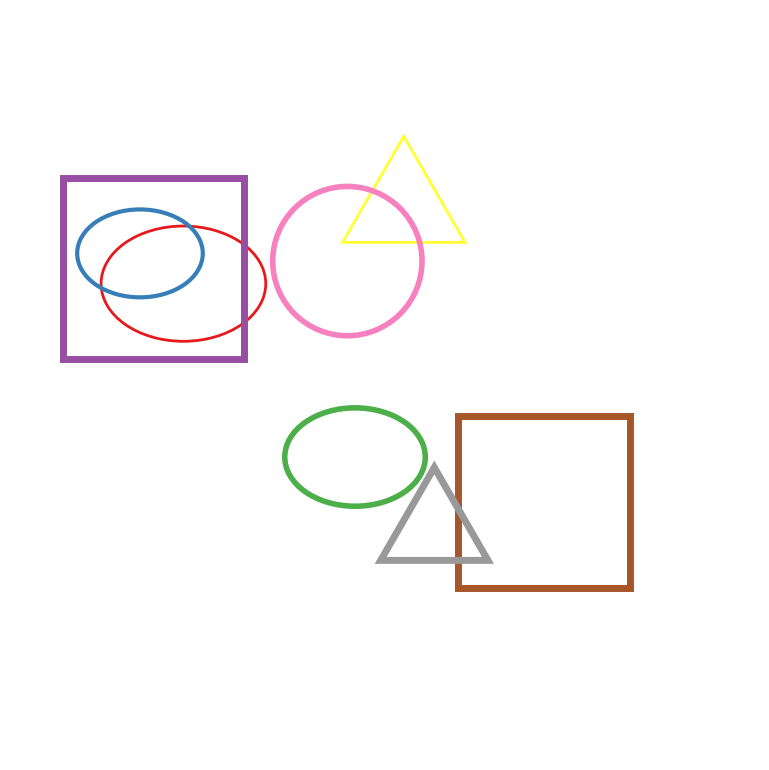[{"shape": "oval", "thickness": 1, "radius": 0.53, "center": [0.238, 0.632]}, {"shape": "oval", "thickness": 1.5, "radius": 0.41, "center": [0.182, 0.671]}, {"shape": "oval", "thickness": 2, "radius": 0.46, "center": [0.461, 0.406]}, {"shape": "square", "thickness": 2.5, "radius": 0.59, "center": [0.199, 0.651]}, {"shape": "triangle", "thickness": 1, "radius": 0.46, "center": [0.524, 0.731]}, {"shape": "square", "thickness": 2.5, "radius": 0.56, "center": [0.707, 0.348]}, {"shape": "circle", "thickness": 2, "radius": 0.48, "center": [0.451, 0.661]}, {"shape": "triangle", "thickness": 2.5, "radius": 0.4, "center": [0.564, 0.312]}]